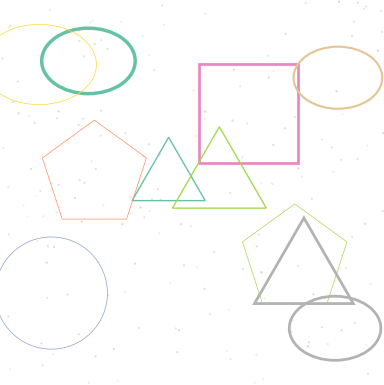[{"shape": "oval", "thickness": 2.5, "radius": 0.61, "center": [0.23, 0.842]}, {"shape": "triangle", "thickness": 1, "radius": 0.55, "center": [0.438, 0.534]}, {"shape": "pentagon", "thickness": 0.5, "radius": 0.71, "center": [0.245, 0.546]}, {"shape": "circle", "thickness": 0.5, "radius": 0.73, "center": [0.133, 0.239]}, {"shape": "square", "thickness": 2, "radius": 0.65, "center": [0.645, 0.705]}, {"shape": "triangle", "thickness": 1, "radius": 0.7, "center": [0.57, 0.53]}, {"shape": "pentagon", "thickness": 0.5, "radius": 0.71, "center": [0.765, 0.328]}, {"shape": "oval", "thickness": 0.5, "radius": 0.74, "center": [0.102, 0.832]}, {"shape": "oval", "thickness": 1.5, "radius": 0.58, "center": [0.878, 0.798]}, {"shape": "triangle", "thickness": 2, "radius": 0.74, "center": [0.789, 0.286]}, {"shape": "oval", "thickness": 2, "radius": 0.59, "center": [0.87, 0.147]}]